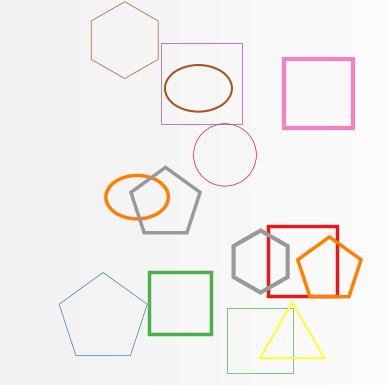[{"shape": "square", "thickness": 2.5, "radius": 0.45, "center": [0.78, 0.322]}, {"shape": "circle", "thickness": 0.5, "radius": 0.41, "center": [0.581, 0.598]}, {"shape": "pentagon", "thickness": 0.5, "radius": 0.6, "center": [0.266, 0.173]}, {"shape": "square", "thickness": 2.5, "radius": 0.4, "center": [0.465, 0.213]}, {"shape": "square", "thickness": 0.5, "radius": 0.42, "center": [0.671, 0.116]}, {"shape": "square", "thickness": 0.5, "radius": 0.52, "center": [0.521, 0.783]}, {"shape": "pentagon", "thickness": 2.5, "radius": 0.43, "center": [0.85, 0.299]}, {"shape": "oval", "thickness": 2.5, "radius": 0.4, "center": [0.354, 0.488]}, {"shape": "triangle", "thickness": 1.5, "radius": 0.48, "center": [0.754, 0.118]}, {"shape": "hexagon", "thickness": 0.5, "radius": 0.5, "center": [0.322, 0.896]}, {"shape": "oval", "thickness": 1.5, "radius": 0.43, "center": [0.512, 0.771]}, {"shape": "square", "thickness": 3, "radius": 0.44, "center": [0.821, 0.757]}, {"shape": "pentagon", "thickness": 2.5, "radius": 0.47, "center": [0.427, 0.471]}, {"shape": "hexagon", "thickness": 3, "radius": 0.4, "center": [0.673, 0.321]}]